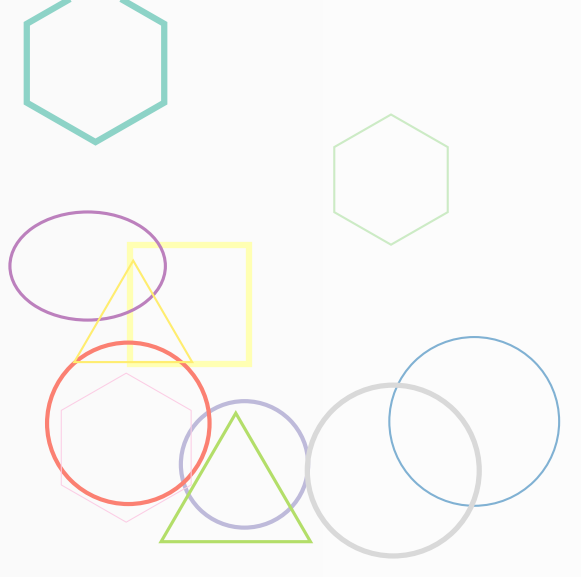[{"shape": "hexagon", "thickness": 3, "radius": 0.68, "center": [0.164, 0.89]}, {"shape": "square", "thickness": 3, "radius": 0.51, "center": [0.327, 0.472]}, {"shape": "circle", "thickness": 2, "radius": 0.55, "center": [0.421, 0.195]}, {"shape": "circle", "thickness": 2, "radius": 0.7, "center": [0.221, 0.266]}, {"shape": "circle", "thickness": 1, "radius": 0.73, "center": [0.816, 0.269]}, {"shape": "triangle", "thickness": 1.5, "radius": 0.74, "center": [0.406, 0.135]}, {"shape": "hexagon", "thickness": 0.5, "radius": 0.65, "center": [0.217, 0.224]}, {"shape": "circle", "thickness": 2.5, "radius": 0.74, "center": [0.677, 0.184]}, {"shape": "oval", "thickness": 1.5, "radius": 0.67, "center": [0.151, 0.538]}, {"shape": "hexagon", "thickness": 1, "radius": 0.56, "center": [0.673, 0.688]}, {"shape": "triangle", "thickness": 1, "radius": 0.59, "center": [0.229, 0.431]}]